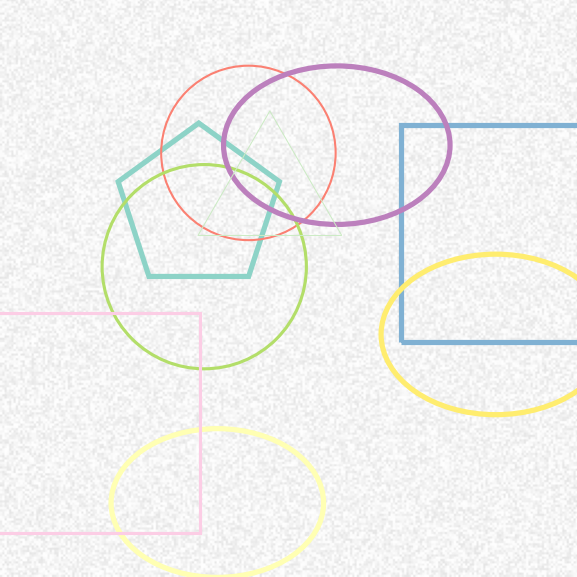[{"shape": "pentagon", "thickness": 2.5, "radius": 0.73, "center": [0.344, 0.639]}, {"shape": "oval", "thickness": 2.5, "radius": 0.92, "center": [0.376, 0.128]}, {"shape": "circle", "thickness": 1, "radius": 0.76, "center": [0.43, 0.734]}, {"shape": "square", "thickness": 2.5, "radius": 0.94, "center": [0.882, 0.595]}, {"shape": "circle", "thickness": 1.5, "radius": 0.88, "center": [0.354, 0.537]}, {"shape": "square", "thickness": 1.5, "radius": 0.95, "center": [0.156, 0.266]}, {"shape": "oval", "thickness": 2.5, "radius": 0.98, "center": [0.583, 0.748]}, {"shape": "triangle", "thickness": 0.5, "radius": 0.72, "center": [0.467, 0.663]}, {"shape": "oval", "thickness": 2.5, "radius": 0.99, "center": [0.858, 0.42]}]